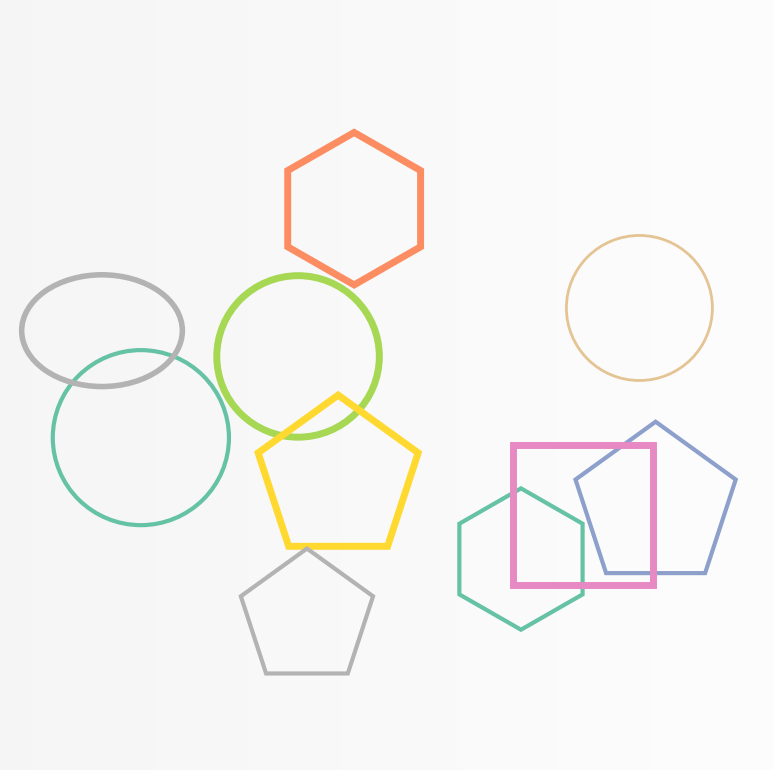[{"shape": "hexagon", "thickness": 1.5, "radius": 0.46, "center": [0.672, 0.274]}, {"shape": "circle", "thickness": 1.5, "radius": 0.57, "center": [0.182, 0.432]}, {"shape": "hexagon", "thickness": 2.5, "radius": 0.49, "center": [0.457, 0.729]}, {"shape": "pentagon", "thickness": 1.5, "radius": 0.54, "center": [0.846, 0.344]}, {"shape": "square", "thickness": 2.5, "radius": 0.45, "center": [0.752, 0.331]}, {"shape": "circle", "thickness": 2.5, "radius": 0.52, "center": [0.385, 0.537]}, {"shape": "pentagon", "thickness": 2.5, "radius": 0.54, "center": [0.436, 0.378]}, {"shape": "circle", "thickness": 1, "radius": 0.47, "center": [0.825, 0.6]}, {"shape": "pentagon", "thickness": 1.5, "radius": 0.45, "center": [0.396, 0.198]}, {"shape": "oval", "thickness": 2, "radius": 0.52, "center": [0.132, 0.571]}]